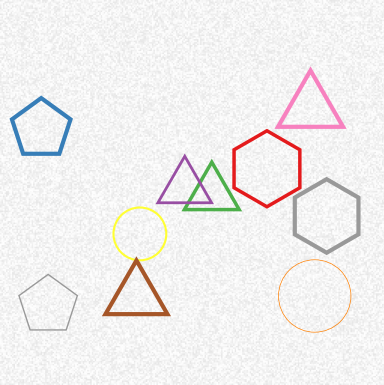[{"shape": "hexagon", "thickness": 2.5, "radius": 0.49, "center": [0.693, 0.562]}, {"shape": "pentagon", "thickness": 3, "radius": 0.4, "center": [0.107, 0.665]}, {"shape": "triangle", "thickness": 2.5, "radius": 0.41, "center": [0.55, 0.497]}, {"shape": "triangle", "thickness": 2, "radius": 0.4, "center": [0.48, 0.514]}, {"shape": "circle", "thickness": 0.5, "radius": 0.47, "center": [0.817, 0.231]}, {"shape": "circle", "thickness": 1.5, "radius": 0.34, "center": [0.363, 0.392]}, {"shape": "triangle", "thickness": 3, "radius": 0.46, "center": [0.354, 0.231]}, {"shape": "triangle", "thickness": 3, "radius": 0.49, "center": [0.807, 0.719]}, {"shape": "pentagon", "thickness": 1, "radius": 0.4, "center": [0.125, 0.208]}, {"shape": "hexagon", "thickness": 3, "radius": 0.48, "center": [0.848, 0.439]}]